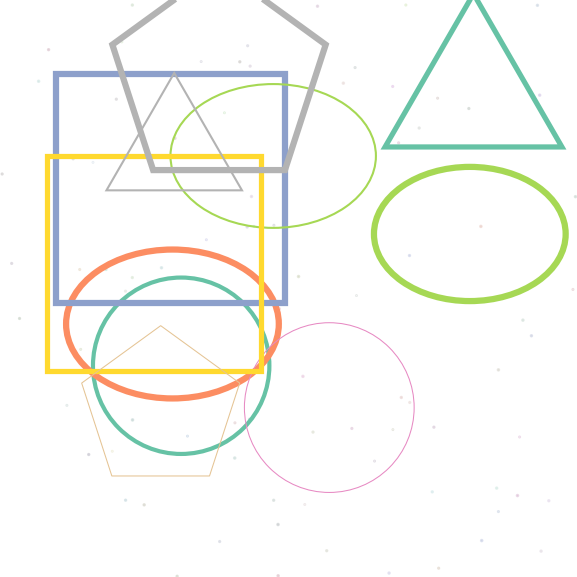[{"shape": "triangle", "thickness": 2.5, "radius": 0.88, "center": [0.82, 0.833]}, {"shape": "circle", "thickness": 2, "radius": 0.76, "center": [0.314, 0.366]}, {"shape": "oval", "thickness": 3, "radius": 0.92, "center": [0.299, 0.438]}, {"shape": "square", "thickness": 3, "radius": 0.99, "center": [0.295, 0.673]}, {"shape": "circle", "thickness": 0.5, "radius": 0.73, "center": [0.57, 0.293]}, {"shape": "oval", "thickness": 1, "radius": 0.89, "center": [0.473, 0.729]}, {"shape": "oval", "thickness": 3, "radius": 0.83, "center": [0.814, 0.594]}, {"shape": "square", "thickness": 2.5, "radius": 0.93, "center": [0.267, 0.543]}, {"shape": "pentagon", "thickness": 0.5, "radius": 0.72, "center": [0.278, 0.291]}, {"shape": "pentagon", "thickness": 3, "radius": 0.97, "center": [0.379, 0.862]}, {"shape": "triangle", "thickness": 1, "radius": 0.68, "center": [0.302, 0.737]}]